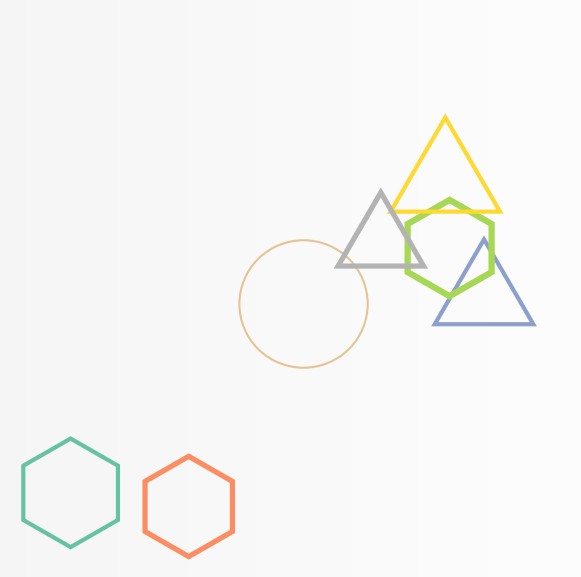[{"shape": "hexagon", "thickness": 2, "radius": 0.47, "center": [0.122, 0.146]}, {"shape": "hexagon", "thickness": 2.5, "radius": 0.43, "center": [0.325, 0.122]}, {"shape": "triangle", "thickness": 2, "radius": 0.49, "center": [0.833, 0.487]}, {"shape": "hexagon", "thickness": 3, "radius": 0.42, "center": [0.774, 0.57]}, {"shape": "triangle", "thickness": 2, "radius": 0.54, "center": [0.766, 0.687]}, {"shape": "circle", "thickness": 1, "radius": 0.55, "center": [0.522, 0.473]}, {"shape": "triangle", "thickness": 2.5, "radius": 0.42, "center": [0.655, 0.581]}]